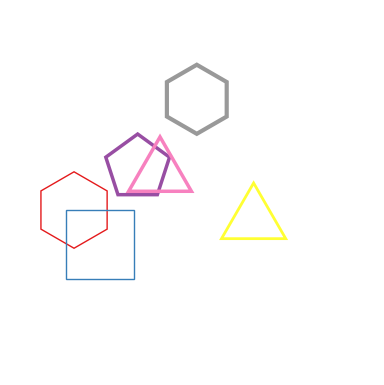[{"shape": "hexagon", "thickness": 1, "radius": 0.5, "center": [0.192, 0.454]}, {"shape": "square", "thickness": 1, "radius": 0.44, "center": [0.26, 0.365]}, {"shape": "pentagon", "thickness": 2.5, "radius": 0.44, "center": [0.358, 0.565]}, {"shape": "triangle", "thickness": 2, "radius": 0.48, "center": [0.659, 0.428]}, {"shape": "triangle", "thickness": 2.5, "radius": 0.47, "center": [0.416, 0.55]}, {"shape": "hexagon", "thickness": 3, "radius": 0.45, "center": [0.511, 0.742]}]